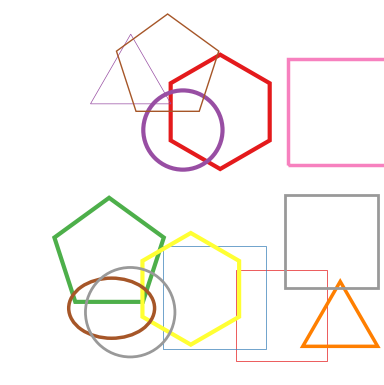[{"shape": "hexagon", "thickness": 3, "radius": 0.74, "center": [0.572, 0.71]}, {"shape": "square", "thickness": 0.5, "radius": 0.59, "center": [0.731, 0.181]}, {"shape": "square", "thickness": 0.5, "radius": 0.67, "center": [0.556, 0.228]}, {"shape": "pentagon", "thickness": 3, "radius": 0.75, "center": [0.283, 0.337]}, {"shape": "circle", "thickness": 3, "radius": 0.51, "center": [0.475, 0.662]}, {"shape": "triangle", "thickness": 0.5, "radius": 0.6, "center": [0.34, 0.791]}, {"shape": "triangle", "thickness": 2.5, "radius": 0.56, "center": [0.884, 0.157]}, {"shape": "hexagon", "thickness": 3, "radius": 0.72, "center": [0.496, 0.25]}, {"shape": "oval", "thickness": 2.5, "radius": 0.56, "center": [0.29, 0.199]}, {"shape": "pentagon", "thickness": 1, "radius": 0.7, "center": [0.435, 0.824]}, {"shape": "square", "thickness": 2.5, "radius": 0.69, "center": [0.886, 0.71]}, {"shape": "square", "thickness": 2, "radius": 0.6, "center": [0.861, 0.373]}, {"shape": "circle", "thickness": 2, "radius": 0.58, "center": [0.338, 0.189]}]